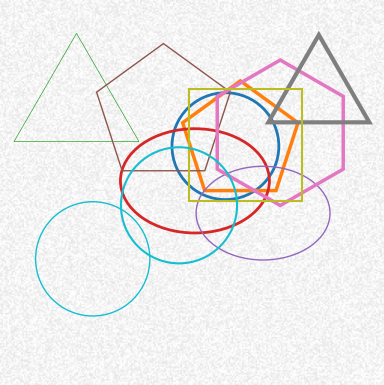[{"shape": "circle", "thickness": 2, "radius": 0.69, "center": [0.585, 0.62]}, {"shape": "pentagon", "thickness": 2.5, "radius": 0.79, "center": [0.624, 0.632]}, {"shape": "triangle", "thickness": 0.5, "radius": 0.94, "center": [0.199, 0.726]}, {"shape": "oval", "thickness": 2, "radius": 0.97, "center": [0.506, 0.53]}, {"shape": "oval", "thickness": 1, "radius": 0.87, "center": [0.683, 0.446]}, {"shape": "pentagon", "thickness": 1, "radius": 0.91, "center": [0.425, 0.704]}, {"shape": "hexagon", "thickness": 2.5, "radius": 0.94, "center": [0.728, 0.655]}, {"shape": "triangle", "thickness": 3, "radius": 0.76, "center": [0.828, 0.758]}, {"shape": "square", "thickness": 1.5, "radius": 0.73, "center": [0.638, 0.623]}, {"shape": "circle", "thickness": 1, "radius": 0.74, "center": [0.241, 0.328]}, {"shape": "circle", "thickness": 1.5, "radius": 0.75, "center": [0.465, 0.467]}]